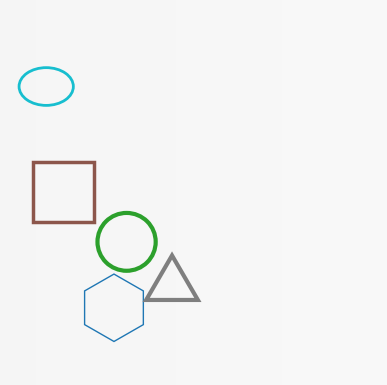[{"shape": "hexagon", "thickness": 1, "radius": 0.44, "center": [0.294, 0.201]}, {"shape": "circle", "thickness": 3, "radius": 0.38, "center": [0.327, 0.372]}, {"shape": "square", "thickness": 2.5, "radius": 0.39, "center": [0.164, 0.501]}, {"shape": "triangle", "thickness": 3, "radius": 0.39, "center": [0.444, 0.259]}, {"shape": "oval", "thickness": 2, "radius": 0.35, "center": [0.119, 0.775]}]